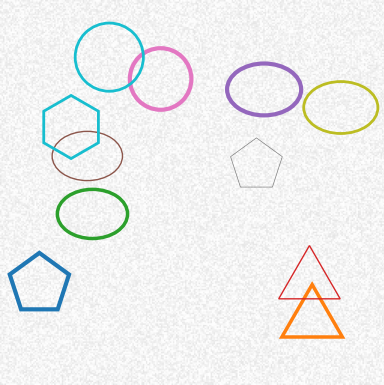[{"shape": "pentagon", "thickness": 3, "radius": 0.4, "center": [0.102, 0.262]}, {"shape": "triangle", "thickness": 2.5, "radius": 0.45, "center": [0.811, 0.17]}, {"shape": "oval", "thickness": 2.5, "radius": 0.46, "center": [0.24, 0.444]}, {"shape": "triangle", "thickness": 1, "radius": 0.46, "center": [0.804, 0.27]}, {"shape": "oval", "thickness": 3, "radius": 0.48, "center": [0.686, 0.768]}, {"shape": "oval", "thickness": 1, "radius": 0.46, "center": [0.227, 0.595]}, {"shape": "circle", "thickness": 3, "radius": 0.4, "center": [0.417, 0.795]}, {"shape": "pentagon", "thickness": 0.5, "radius": 0.35, "center": [0.666, 0.571]}, {"shape": "oval", "thickness": 2, "radius": 0.48, "center": [0.885, 0.721]}, {"shape": "circle", "thickness": 2, "radius": 0.44, "center": [0.284, 0.852]}, {"shape": "hexagon", "thickness": 2, "radius": 0.41, "center": [0.185, 0.67]}]